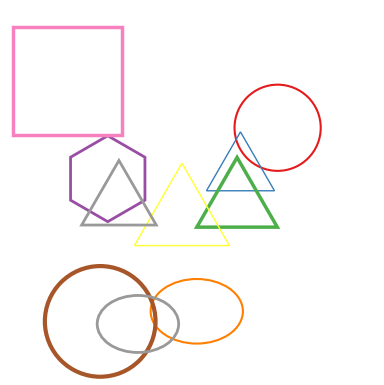[{"shape": "circle", "thickness": 1.5, "radius": 0.56, "center": [0.721, 0.668]}, {"shape": "triangle", "thickness": 1, "radius": 0.51, "center": [0.625, 0.555]}, {"shape": "triangle", "thickness": 2.5, "radius": 0.6, "center": [0.616, 0.47]}, {"shape": "hexagon", "thickness": 2, "radius": 0.56, "center": [0.28, 0.536]}, {"shape": "oval", "thickness": 1.5, "radius": 0.6, "center": [0.511, 0.191]}, {"shape": "triangle", "thickness": 1, "radius": 0.71, "center": [0.473, 0.433]}, {"shape": "circle", "thickness": 3, "radius": 0.72, "center": [0.26, 0.165]}, {"shape": "square", "thickness": 2.5, "radius": 0.71, "center": [0.176, 0.79]}, {"shape": "oval", "thickness": 2, "radius": 0.53, "center": [0.358, 0.159]}, {"shape": "triangle", "thickness": 2, "radius": 0.56, "center": [0.309, 0.471]}]